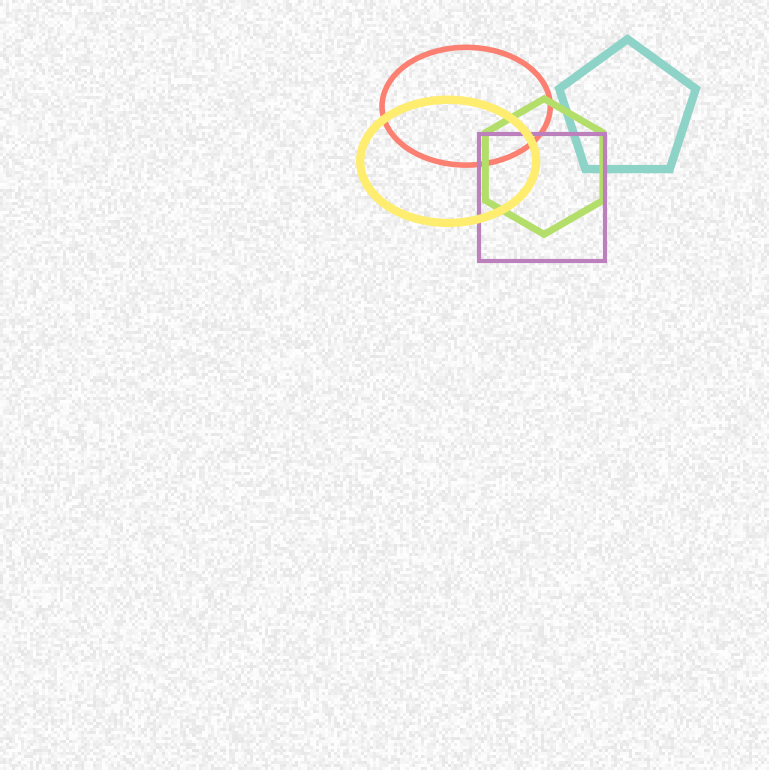[{"shape": "pentagon", "thickness": 3, "radius": 0.47, "center": [0.815, 0.856]}, {"shape": "oval", "thickness": 2, "radius": 0.55, "center": [0.605, 0.862]}, {"shape": "hexagon", "thickness": 2.5, "radius": 0.44, "center": [0.707, 0.784]}, {"shape": "square", "thickness": 1.5, "radius": 0.41, "center": [0.704, 0.744]}, {"shape": "oval", "thickness": 3, "radius": 0.57, "center": [0.582, 0.79]}]